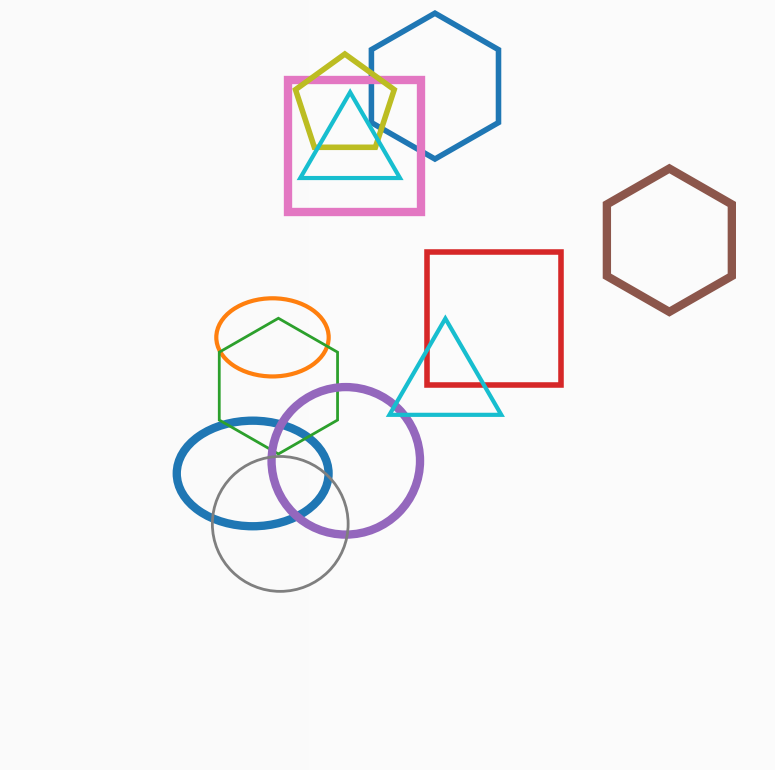[{"shape": "hexagon", "thickness": 2, "radius": 0.47, "center": [0.561, 0.888]}, {"shape": "oval", "thickness": 3, "radius": 0.49, "center": [0.326, 0.385]}, {"shape": "oval", "thickness": 1.5, "radius": 0.36, "center": [0.352, 0.562]}, {"shape": "hexagon", "thickness": 1, "radius": 0.44, "center": [0.359, 0.499]}, {"shape": "square", "thickness": 2, "radius": 0.43, "center": [0.637, 0.587]}, {"shape": "circle", "thickness": 3, "radius": 0.48, "center": [0.446, 0.402]}, {"shape": "hexagon", "thickness": 3, "radius": 0.47, "center": [0.864, 0.688]}, {"shape": "square", "thickness": 3, "radius": 0.43, "center": [0.457, 0.81]}, {"shape": "circle", "thickness": 1, "radius": 0.44, "center": [0.362, 0.32]}, {"shape": "pentagon", "thickness": 2, "radius": 0.33, "center": [0.445, 0.863]}, {"shape": "triangle", "thickness": 1.5, "radius": 0.37, "center": [0.452, 0.806]}, {"shape": "triangle", "thickness": 1.5, "radius": 0.42, "center": [0.575, 0.503]}]